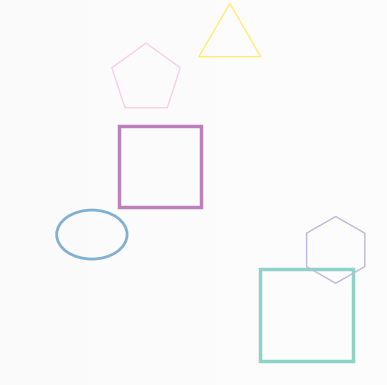[{"shape": "square", "thickness": 2.5, "radius": 0.6, "center": [0.791, 0.183]}, {"shape": "hexagon", "thickness": 1, "radius": 0.43, "center": [0.866, 0.351]}, {"shape": "oval", "thickness": 2, "radius": 0.45, "center": [0.237, 0.391]}, {"shape": "pentagon", "thickness": 1, "radius": 0.46, "center": [0.377, 0.795]}, {"shape": "square", "thickness": 2.5, "radius": 0.53, "center": [0.412, 0.567]}, {"shape": "triangle", "thickness": 1, "radius": 0.46, "center": [0.593, 0.899]}]